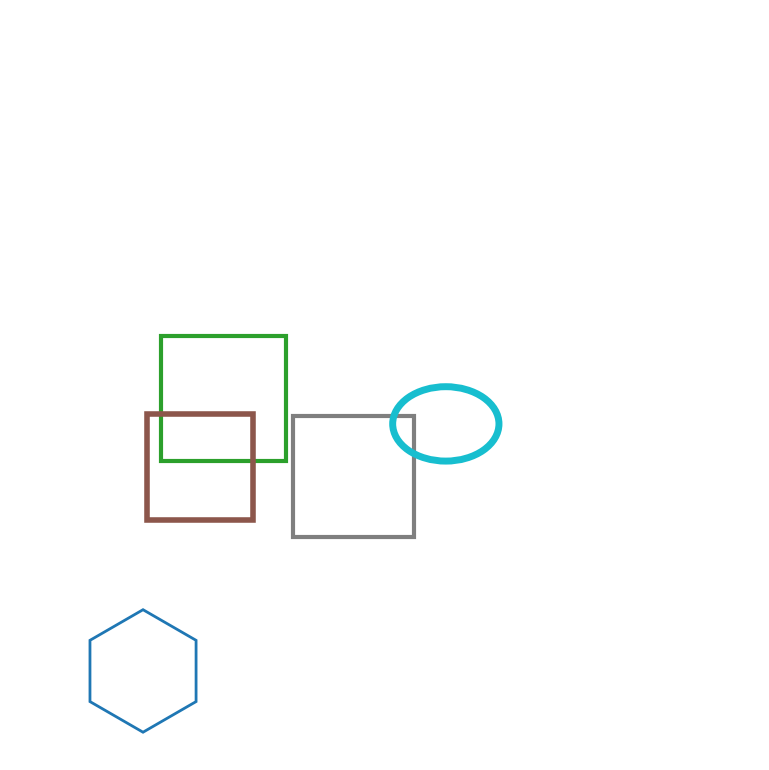[{"shape": "hexagon", "thickness": 1, "radius": 0.4, "center": [0.186, 0.129]}, {"shape": "square", "thickness": 1.5, "radius": 0.41, "center": [0.29, 0.483]}, {"shape": "square", "thickness": 2, "radius": 0.34, "center": [0.26, 0.394]}, {"shape": "square", "thickness": 1.5, "radius": 0.39, "center": [0.459, 0.381]}, {"shape": "oval", "thickness": 2.5, "radius": 0.35, "center": [0.579, 0.449]}]